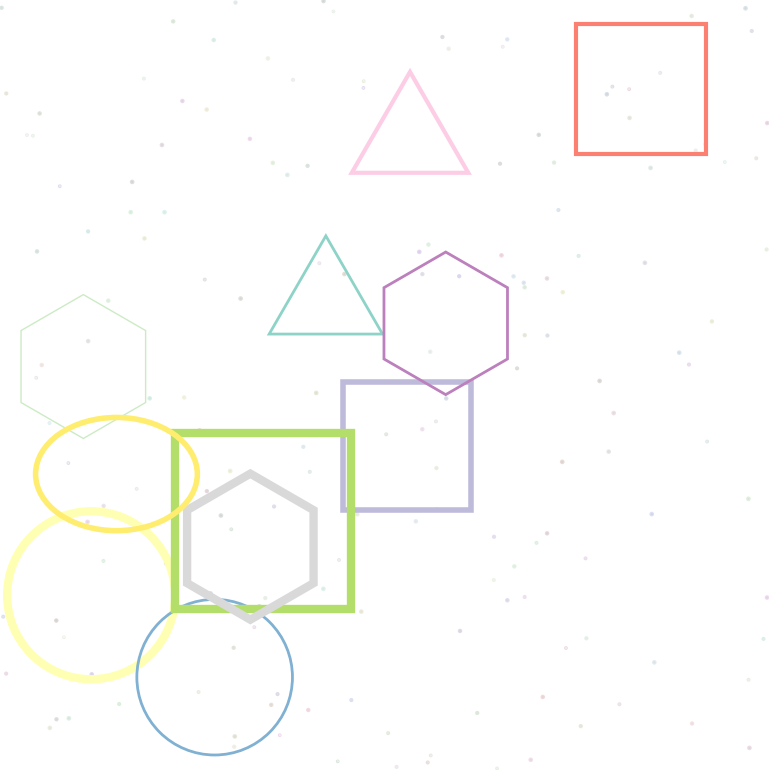[{"shape": "triangle", "thickness": 1, "radius": 0.42, "center": [0.423, 0.609]}, {"shape": "circle", "thickness": 3, "radius": 0.55, "center": [0.118, 0.227]}, {"shape": "square", "thickness": 2, "radius": 0.41, "center": [0.528, 0.421]}, {"shape": "square", "thickness": 1.5, "radius": 0.42, "center": [0.832, 0.884]}, {"shape": "circle", "thickness": 1, "radius": 0.51, "center": [0.279, 0.121]}, {"shape": "square", "thickness": 3, "radius": 0.57, "center": [0.341, 0.323]}, {"shape": "triangle", "thickness": 1.5, "radius": 0.44, "center": [0.533, 0.819]}, {"shape": "hexagon", "thickness": 3, "radius": 0.47, "center": [0.325, 0.29]}, {"shape": "hexagon", "thickness": 1, "radius": 0.46, "center": [0.579, 0.58]}, {"shape": "hexagon", "thickness": 0.5, "radius": 0.47, "center": [0.108, 0.524]}, {"shape": "oval", "thickness": 2, "radius": 0.53, "center": [0.151, 0.384]}]